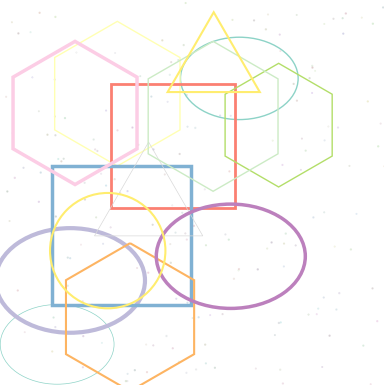[{"shape": "oval", "thickness": 0.5, "radius": 0.74, "center": [0.148, 0.106]}, {"shape": "oval", "thickness": 1, "radius": 0.76, "center": [0.622, 0.796]}, {"shape": "hexagon", "thickness": 1, "radius": 0.94, "center": [0.305, 0.757]}, {"shape": "oval", "thickness": 3, "radius": 0.97, "center": [0.183, 0.272]}, {"shape": "square", "thickness": 2, "radius": 0.81, "center": [0.449, 0.621]}, {"shape": "square", "thickness": 2.5, "radius": 0.9, "center": [0.317, 0.388]}, {"shape": "hexagon", "thickness": 1.5, "radius": 0.96, "center": [0.338, 0.176]}, {"shape": "hexagon", "thickness": 1, "radius": 0.8, "center": [0.724, 0.675]}, {"shape": "hexagon", "thickness": 2.5, "radius": 0.93, "center": [0.195, 0.707]}, {"shape": "triangle", "thickness": 0.5, "radius": 0.81, "center": [0.386, 0.469]}, {"shape": "oval", "thickness": 2.5, "radius": 0.97, "center": [0.599, 0.334]}, {"shape": "hexagon", "thickness": 1, "radius": 0.97, "center": [0.554, 0.698]}, {"shape": "triangle", "thickness": 1.5, "radius": 0.69, "center": [0.555, 0.83]}, {"shape": "circle", "thickness": 1.5, "radius": 0.75, "center": [0.28, 0.349]}]